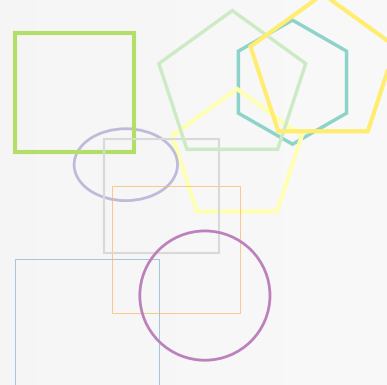[{"shape": "hexagon", "thickness": 2.5, "radius": 0.81, "center": [0.755, 0.787]}, {"shape": "pentagon", "thickness": 3, "radius": 0.88, "center": [0.612, 0.593]}, {"shape": "oval", "thickness": 2, "radius": 0.67, "center": [0.325, 0.572]}, {"shape": "square", "thickness": 0.5, "radius": 0.93, "center": [0.225, 0.142]}, {"shape": "square", "thickness": 0.5, "radius": 0.82, "center": [0.454, 0.351]}, {"shape": "square", "thickness": 3, "radius": 0.77, "center": [0.193, 0.76]}, {"shape": "square", "thickness": 1.5, "radius": 0.74, "center": [0.417, 0.49]}, {"shape": "circle", "thickness": 2, "radius": 0.84, "center": [0.529, 0.232]}, {"shape": "pentagon", "thickness": 2.5, "radius": 1.0, "center": [0.599, 0.773]}, {"shape": "pentagon", "thickness": 3, "radius": 0.98, "center": [0.834, 0.818]}]